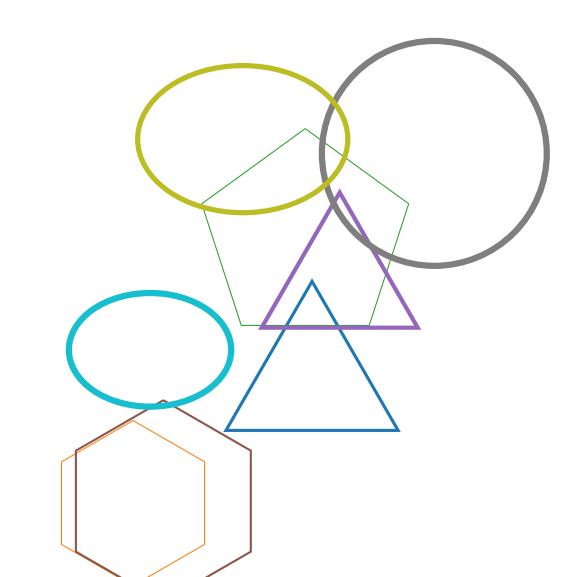[{"shape": "triangle", "thickness": 1.5, "radius": 0.86, "center": [0.54, 0.34]}, {"shape": "hexagon", "thickness": 0.5, "radius": 0.72, "center": [0.23, 0.128]}, {"shape": "pentagon", "thickness": 0.5, "radius": 0.94, "center": [0.529, 0.588]}, {"shape": "triangle", "thickness": 2, "radius": 0.78, "center": [0.588, 0.51]}, {"shape": "hexagon", "thickness": 1, "radius": 0.87, "center": [0.283, 0.131]}, {"shape": "circle", "thickness": 3, "radius": 0.97, "center": [0.752, 0.734]}, {"shape": "oval", "thickness": 2.5, "radius": 0.91, "center": [0.42, 0.758]}, {"shape": "oval", "thickness": 3, "radius": 0.7, "center": [0.26, 0.393]}]